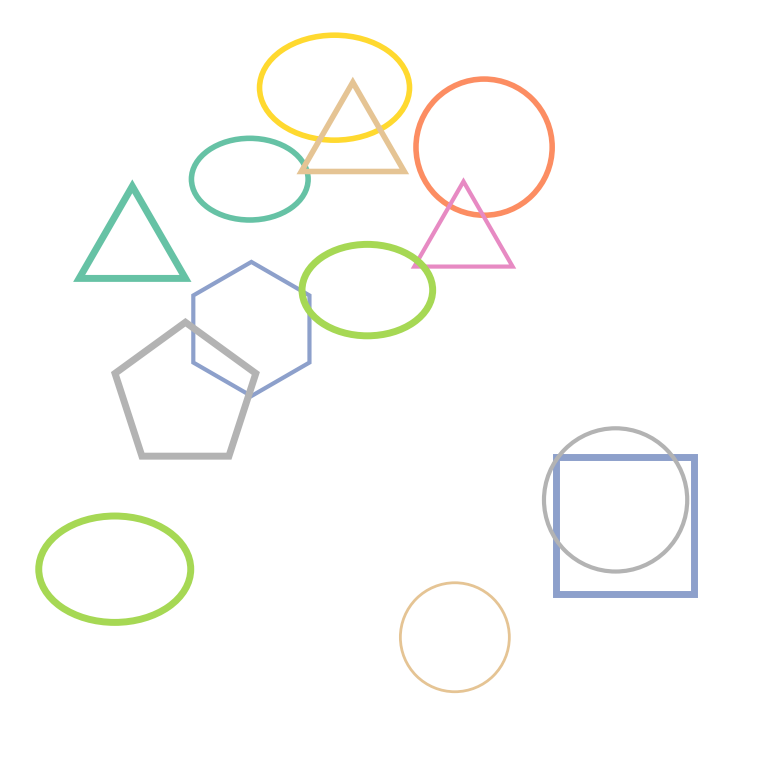[{"shape": "oval", "thickness": 2, "radius": 0.38, "center": [0.324, 0.767]}, {"shape": "triangle", "thickness": 2.5, "radius": 0.4, "center": [0.172, 0.678]}, {"shape": "circle", "thickness": 2, "radius": 0.44, "center": [0.629, 0.809]}, {"shape": "hexagon", "thickness": 1.5, "radius": 0.44, "center": [0.326, 0.573]}, {"shape": "square", "thickness": 2.5, "radius": 0.45, "center": [0.812, 0.317]}, {"shape": "triangle", "thickness": 1.5, "radius": 0.37, "center": [0.602, 0.691]}, {"shape": "oval", "thickness": 2.5, "radius": 0.49, "center": [0.149, 0.261]}, {"shape": "oval", "thickness": 2.5, "radius": 0.42, "center": [0.477, 0.623]}, {"shape": "oval", "thickness": 2, "radius": 0.49, "center": [0.434, 0.886]}, {"shape": "circle", "thickness": 1, "radius": 0.35, "center": [0.591, 0.172]}, {"shape": "triangle", "thickness": 2, "radius": 0.39, "center": [0.458, 0.816]}, {"shape": "pentagon", "thickness": 2.5, "radius": 0.48, "center": [0.241, 0.485]}, {"shape": "circle", "thickness": 1.5, "radius": 0.47, "center": [0.799, 0.351]}]